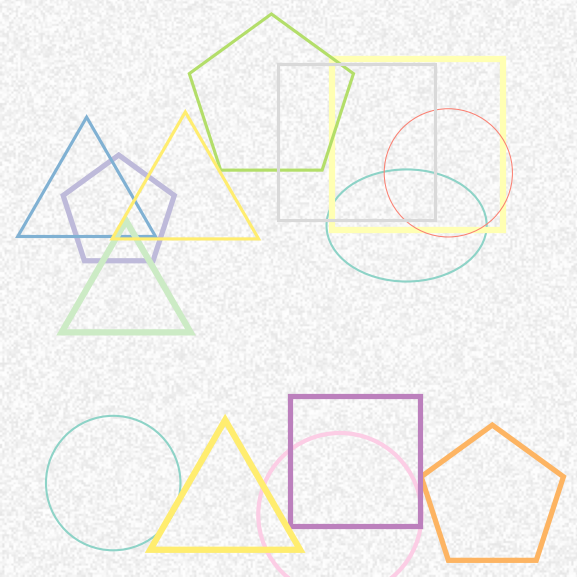[{"shape": "oval", "thickness": 1, "radius": 0.69, "center": [0.704, 0.609]}, {"shape": "circle", "thickness": 1, "radius": 0.58, "center": [0.196, 0.163]}, {"shape": "square", "thickness": 3, "radius": 0.74, "center": [0.724, 0.749]}, {"shape": "pentagon", "thickness": 2.5, "radius": 0.51, "center": [0.206, 0.629]}, {"shape": "circle", "thickness": 0.5, "radius": 0.56, "center": [0.776, 0.7]}, {"shape": "triangle", "thickness": 1.5, "radius": 0.69, "center": [0.15, 0.659]}, {"shape": "pentagon", "thickness": 2.5, "radius": 0.65, "center": [0.853, 0.134]}, {"shape": "pentagon", "thickness": 1.5, "radius": 0.75, "center": [0.47, 0.825]}, {"shape": "circle", "thickness": 2, "radius": 0.71, "center": [0.589, 0.108]}, {"shape": "square", "thickness": 1.5, "radius": 0.68, "center": [0.617, 0.753]}, {"shape": "square", "thickness": 2.5, "radius": 0.56, "center": [0.614, 0.202]}, {"shape": "triangle", "thickness": 3, "radius": 0.64, "center": [0.218, 0.488]}, {"shape": "triangle", "thickness": 1.5, "radius": 0.73, "center": [0.321, 0.659]}, {"shape": "triangle", "thickness": 3, "radius": 0.75, "center": [0.39, 0.122]}]